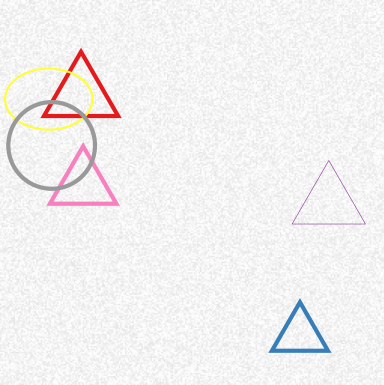[{"shape": "triangle", "thickness": 3, "radius": 0.56, "center": [0.21, 0.754]}, {"shape": "triangle", "thickness": 3, "radius": 0.42, "center": [0.779, 0.131]}, {"shape": "triangle", "thickness": 0.5, "radius": 0.55, "center": [0.854, 0.473]}, {"shape": "oval", "thickness": 1.5, "radius": 0.57, "center": [0.127, 0.743]}, {"shape": "triangle", "thickness": 3, "radius": 0.5, "center": [0.216, 0.521]}, {"shape": "circle", "thickness": 3, "radius": 0.56, "center": [0.134, 0.622]}]